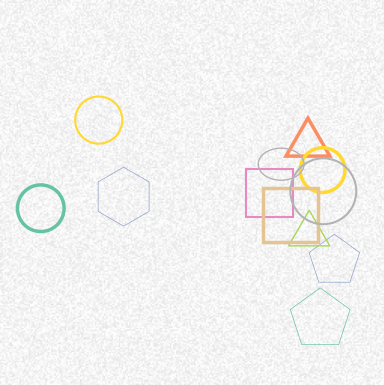[{"shape": "pentagon", "thickness": 0.5, "radius": 0.41, "center": [0.832, 0.171]}, {"shape": "circle", "thickness": 2.5, "radius": 0.3, "center": [0.106, 0.459]}, {"shape": "triangle", "thickness": 2.5, "radius": 0.33, "center": [0.8, 0.627]}, {"shape": "pentagon", "thickness": 0.5, "radius": 0.34, "center": [0.869, 0.323]}, {"shape": "hexagon", "thickness": 0.5, "radius": 0.38, "center": [0.321, 0.489]}, {"shape": "square", "thickness": 1.5, "radius": 0.31, "center": [0.701, 0.499]}, {"shape": "triangle", "thickness": 1, "radius": 0.31, "center": [0.803, 0.392]}, {"shape": "circle", "thickness": 1.5, "radius": 0.31, "center": [0.256, 0.688]}, {"shape": "circle", "thickness": 2.5, "radius": 0.29, "center": [0.838, 0.558]}, {"shape": "square", "thickness": 2.5, "radius": 0.35, "center": [0.754, 0.442]}, {"shape": "circle", "thickness": 1.5, "radius": 0.43, "center": [0.84, 0.503]}, {"shape": "oval", "thickness": 1, "radius": 0.3, "center": [0.73, 0.574]}]